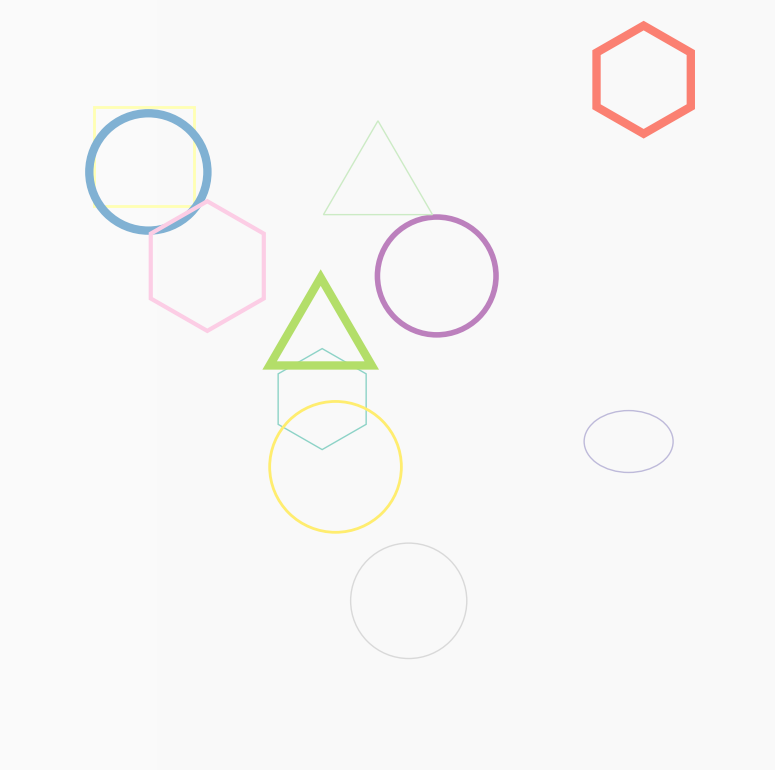[{"shape": "hexagon", "thickness": 0.5, "radius": 0.33, "center": [0.416, 0.482]}, {"shape": "square", "thickness": 1, "radius": 0.32, "center": [0.186, 0.797]}, {"shape": "oval", "thickness": 0.5, "radius": 0.29, "center": [0.811, 0.427]}, {"shape": "hexagon", "thickness": 3, "radius": 0.35, "center": [0.831, 0.897]}, {"shape": "circle", "thickness": 3, "radius": 0.38, "center": [0.191, 0.777]}, {"shape": "triangle", "thickness": 3, "radius": 0.38, "center": [0.414, 0.563]}, {"shape": "hexagon", "thickness": 1.5, "radius": 0.42, "center": [0.267, 0.654]}, {"shape": "circle", "thickness": 0.5, "radius": 0.37, "center": [0.527, 0.22]}, {"shape": "circle", "thickness": 2, "radius": 0.38, "center": [0.564, 0.642]}, {"shape": "triangle", "thickness": 0.5, "radius": 0.41, "center": [0.488, 0.762]}, {"shape": "circle", "thickness": 1, "radius": 0.42, "center": [0.433, 0.394]}]